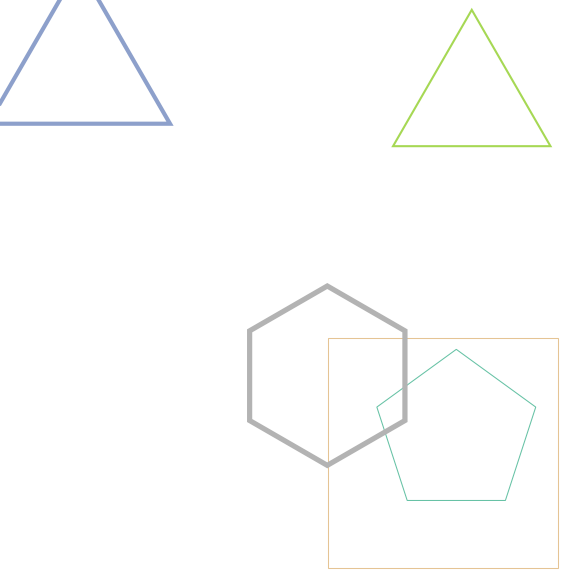[{"shape": "pentagon", "thickness": 0.5, "radius": 0.72, "center": [0.79, 0.25]}, {"shape": "triangle", "thickness": 2, "radius": 0.91, "center": [0.137, 0.876]}, {"shape": "triangle", "thickness": 1, "radius": 0.79, "center": [0.817, 0.825]}, {"shape": "square", "thickness": 0.5, "radius": 1.0, "center": [0.767, 0.215]}, {"shape": "hexagon", "thickness": 2.5, "radius": 0.78, "center": [0.567, 0.349]}]